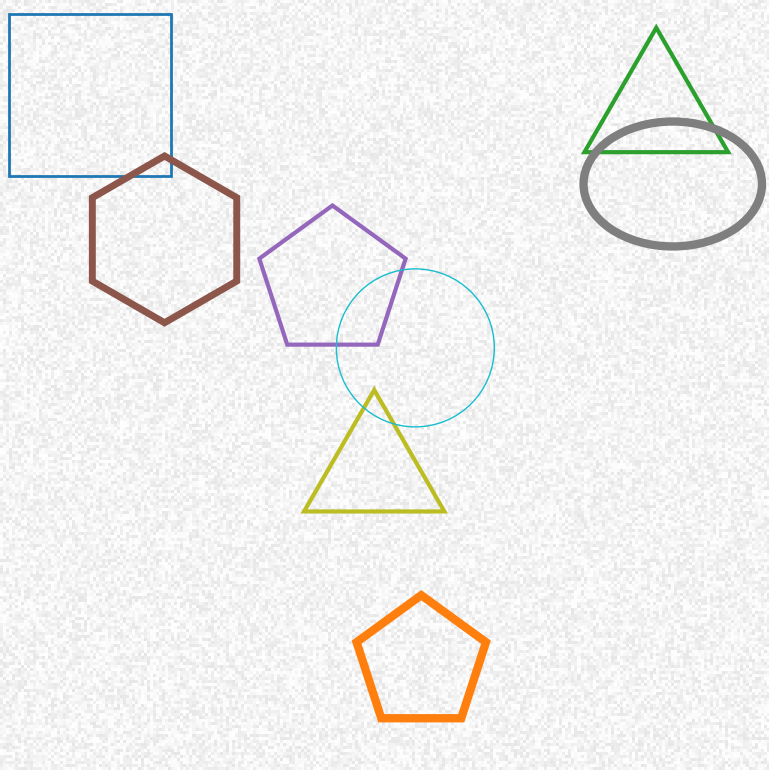[{"shape": "square", "thickness": 1, "radius": 0.53, "center": [0.117, 0.877]}, {"shape": "pentagon", "thickness": 3, "radius": 0.44, "center": [0.547, 0.139]}, {"shape": "triangle", "thickness": 1.5, "radius": 0.54, "center": [0.852, 0.856]}, {"shape": "pentagon", "thickness": 1.5, "radius": 0.5, "center": [0.432, 0.633]}, {"shape": "hexagon", "thickness": 2.5, "radius": 0.54, "center": [0.214, 0.689]}, {"shape": "oval", "thickness": 3, "radius": 0.58, "center": [0.874, 0.761]}, {"shape": "triangle", "thickness": 1.5, "radius": 0.53, "center": [0.486, 0.388]}, {"shape": "circle", "thickness": 0.5, "radius": 0.51, "center": [0.539, 0.548]}]